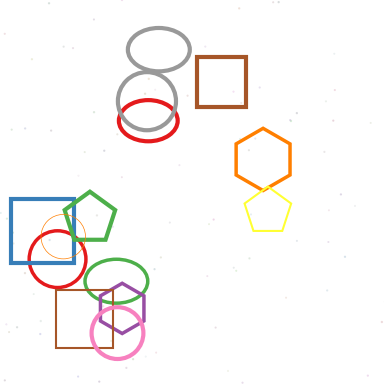[{"shape": "oval", "thickness": 3, "radius": 0.38, "center": [0.385, 0.686]}, {"shape": "circle", "thickness": 2.5, "radius": 0.37, "center": [0.149, 0.327]}, {"shape": "square", "thickness": 3, "radius": 0.42, "center": [0.11, 0.401]}, {"shape": "oval", "thickness": 2.5, "radius": 0.41, "center": [0.302, 0.27]}, {"shape": "pentagon", "thickness": 3, "radius": 0.35, "center": [0.234, 0.433]}, {"shape": "hexagon", "thickness": 2.5, "radius": 0.33, "center": [0.317, 0.199]}, {"shape": "circle", "thickness": 0.5, "radius": 0.29, "center": [0.164, 0.385]}, {"shape": "hexagon", "thickness": 2.5, "radius": 0.4, "center": [0.683, 0.586]}, {"shape": "pentagon", "thickness": 1.5, "radius": 0.32, "center": [0.696, 0.452]}, {"shape": "square", "thickness": 1.5, "radius": 0.37, "center": [0.219, 0.171]}, {"shape": "square", "thickness": 3, "radius": 0.32, "center": [0.575, 0.787]}, {"shape": "circle", "thickness": 3, "radius": 0.34, "center": [0.305, 0.135]}, {"shape": "oval", "thickness": 3, "radius": 0.4, "center": [0.413, 0.871]}, {"shape": "circle", "thickness": 3, "radius": 0.38, "center": [0.382, 0.737]}]